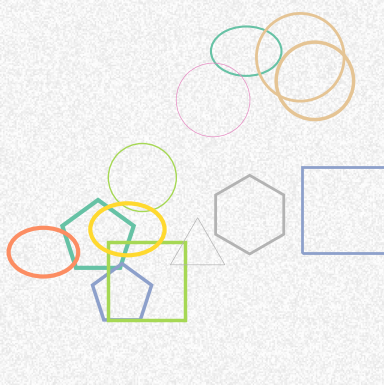[{"shape": "pentagon", "thickness": 3, "radius": 0.49, "center": [0.255, 0.383]}, {"shape": "oval", "thickness": 1.5, "radius": 0.46, "center": [0.64, 0.867]}, {"shape": "oval", "thickness": 3, "radius": 0.45, "center": [0.113, 0.345]}, {"shape": "square", "thickness": 2, "radius": 0.56, "center": [0.898, 0.455]}, {"shape": "pentagon", "thickness": 2.5, "radius": 0.4, "center": [0.317, 0.234]}, {"shape": "circle", "thickness": 0.5, "radius": 0.48, "center": [0.554, 0.74]}, {"shape": "square", "thickness": 2.5, "radius": 0.5, "center": [0.38, 0.271]}, {"shape": "circle", "thickness": 1, "radius": 0.44, "center": [0.37, 0.539]}, {"shape": "oval", "thickness": 3, "radius": 0.48, "center": [0.331, 0.404]}, {"shape": "circle", "thickness": 2.5, "radius": 0.5, "center": [0.818, 0.79]}, {"shape": "circle", "thickness": 2, "radius": 0.57, "center": [0.78, 0.851]}, {"shape": "triangle", "thickness": 0.5, "radius": 0.41, "center": [0.513, 0.353]}, {"shape": "hexagon", "thickness": 2, "radius": 0.51, "center": [0.649, 0.442]}]